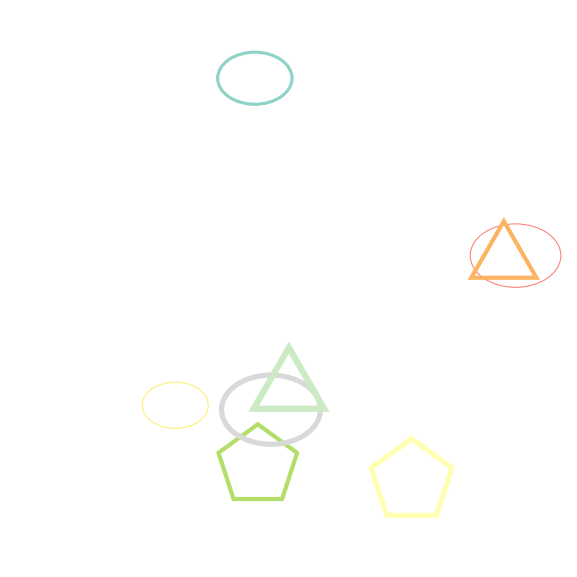[{"shape": "oval", "thickness": 1.5, "radius": 0.32, "center": [0.441, 0.864]}, {"shape": "pentagon", "thickness": 2.5, "radius": 0.37, "center": [0.713, 0.166]}, {"shape": "oval", "thickness": 0.5, "radius": 0.39, "center": [0.893, 0.557]}, {"shape": "triangle", "thickness": 2, "radius": 0.33, "center": [0.872, 0.551]}, {"shape": "pentagon", "thickness": 2, "radius": 0.36, "center": [0.446, 0.193]}, {"shape": "oval", "thickness": 2.5, "radius": 0.43, "center": [0.469, 0.29]}, {"shape": "triangle", "thickness": 3, "radius": 0.35, "center": [0.5, 0.327]}, {"shape": "oval", "thickness": 0.5, "radius": 0.29, "center": [0.304, 0.297]}]